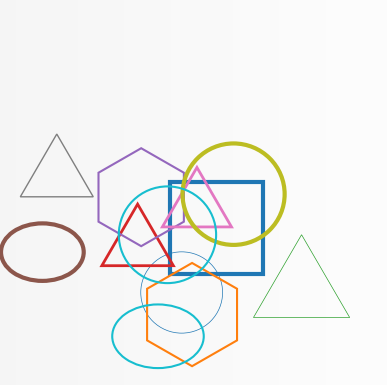[{"shape": "square", "thickness": 3, "radius": 0.6, "center": [0.558, 0.408]}, {"shape": "circle", "thickness": 0.5, "radius": 0.53, "center": [0.469, 0.24]}, {"shape": "hexagon", "thickness": 1.5, "radius": 0.67, "center": [0.496, 0.183]}, {"shape": "triangle", "thickness": 0.5, "radius": 0.72, "center": [0.778, 0.247]}, {"shape": "triangle", "thickness": 2, "radius": 0.53, "center": [0.355, 0.363]}, {"shape": "hexagon", "thickness": 1.5, "radius": 0.64, "center": [0.364, 0.488]}, {"shape": "oval", "thickness": 3, "radius": 0.53, "center": [0.109, 0.345]}, {"shape": "triangle", "thickness": 2, "radius": 0.52, "center": [0.508, 0.462]}, {"shape": "triangle", "thickness": 1, "radius": 0.54, "center": [0.147, 0.543]}, {"shape": "circle", "thickness": 3, "radius": 0.66, "center": [0.603, 0.496]}, {"shape": "oval", "thickness": 1.5, "radius": 0.59, "center": [0.408, 0.127]}, {"shape": "circle", "thickness": 1.5, "radius": 0.63, "center": [0.432, 0.39]}]